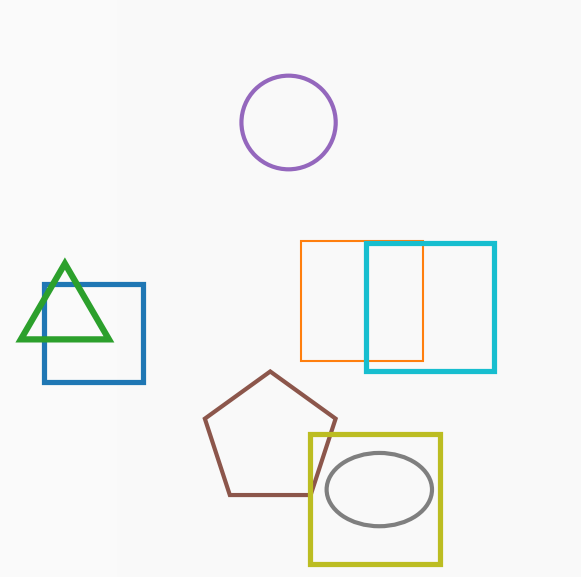[{"shape": "square", "thickness": 2.5, "radius": 0.43, "center": [0.161, 0.422]}, {"shape": "square", "thickness": 1, "radius": 0.52, "center": [0.623, 0.478]}, {"shape": "triangle", "thickness": 3, "radius": 0.44, "center": [0.112, 0.455]}, {"shape": "circle", "thickness": 2, "radius": 0.41, "center": [0.496, 0.787]}, {"shape": "pentagon", "thickness": 2, "radius": 0.59, "center": [0.465, 0.238]}, {"shape": "oval", "thickness": 2, "radius": 0.45, "center": [0.653, 0.151]}, {"shape": "square", "thickness": 2.5, "radius": 0.56, "center": [0.645, 0.135]}, {"shape": "square", "thickness": 2.5, "radius": 0.55, "center": [0.739, 0.467]}]